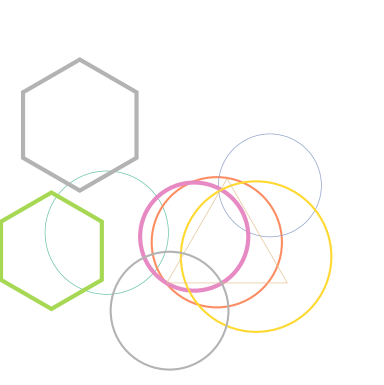[{"shape": "circle", "thickness": 0.5, "radius": 0.8, "center": [0.277, 0.396]}, {"shape": "circle", "thickness": 1.5, "radius": 0.85, "center": [0.563, 0.371]}, {"shape": "circle", "thickness": 0.5, "radius": 0.67, "center": [0.701, 0.518]}, {"shape": "circle", "thickness": 3, "radius": 0.7, "center": [0.504, 0.385]}, {"shape": "hexagon", "thickness": 3, "radius": 0.76, "center": [0.134, 0.349]}, {"shape": "circle", "thickness": 1.5, "radius": 0.98, "center": [0.665, 0.334]}, {"shape": "triangle", "thickness": 0.5, "radius": 0.9, "center": [0.59, 0.355]}, {"shape": "circle", "thickness": 1.5, "radius": 0.77, "center": [0.44, 0.193]}, {"shape": "hexagon", "thickness": 3, "radius": 0.85, "center": [0.207, 0.675]}]